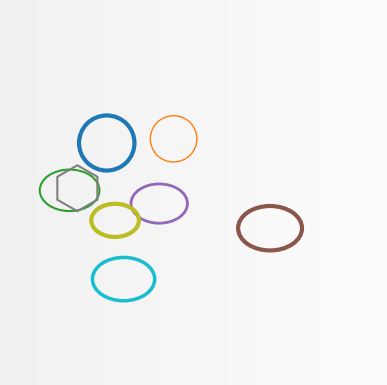[{"shape": "circle", "thickness": 3, "radius": 0.36, "center": [0.275, 0.629]}, {"shape": "circle", "thickness": 1, "radius": 0.3, "center": [0.448, 0.639]}, {"shape": "oval", "thickness": 1.5, "radius": 0.38, "center": [0.18, 0.506]}, {"shape": "oval", "thickness": 2, "radius": 0.36, "center": [0.411, 0.471]}, {"shape": "oval", "thickness": 3, "radius": 0.41, "center": [0.697, 0.407]}, {"shape": "hexagon", "thickness": 1.5, "radius": 0.3, "center": [0.2, 0.511]}, {"shape": "oval", "thickness": 3, "radius": 0.31, "center": [0.297, 0.428]}, {"shape": "oval", "thickness": 2.5, "radius": 0.4, "center": [0.319, 0.275]}]